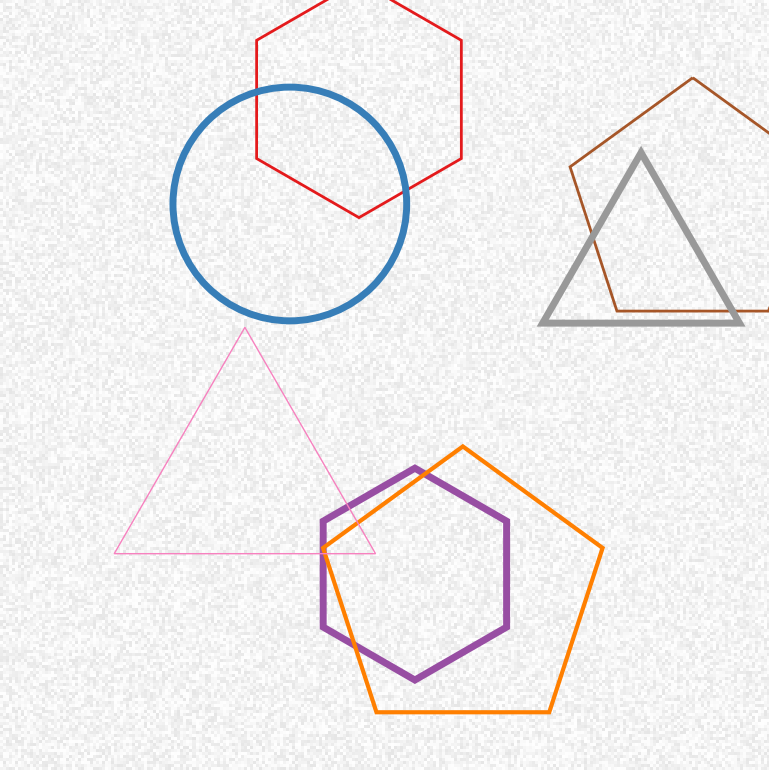[{"shape": "hexagon", "thickness": 1, "radius": 0.77, "center": [0.466, 0.871]}, {"shape": "circle", "thickness": 2.5, "radius": 0.76, "center": [0.376, 0.735]}, {"shape": "hexagon", "thickness": 2.5, "radius": 0.69, "center": [0.539, 0.254]}, {"shape": "pentagon", "thickness": 1.5, "radius": 0.95, "center": [0.601, 0.229]}, {"shape": "pentagon", "thickness": 1, "radius": 0.84, "center": [0.9, 0.732]}, {"shape": "triangle", "thickness": 0.5, "radius": 0.98, "center": [0.318, 0.379]}, {"shape": "triangle", "thickness": 2.5, "radius": 0.74, "center": [0.833, 0.654]}]